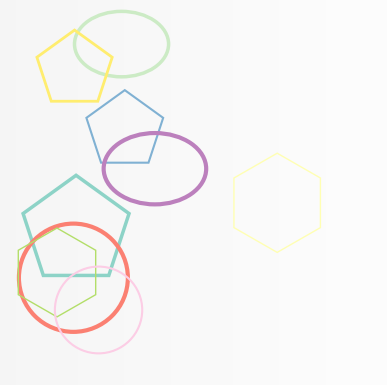[{"shape": "pentagon", "thickness": 2.5, "radius": 0.72, "center": [0.196, 0.401]}, {"shape": "hexagon", "thickness": 1, "radius": 0.64, "center": [0.715, 0.473]}, {"shape": "circle", "thickness": 3, "radius": 0.7, "center": [0.189, 0.279]}, {"shape": "pentagon", "thickness": 1.5, "radius": 0.52, "center": [0.322, 0.662]}, {"shape": "hexagon", "thickness": 1, "radius": 0.58, "center": [0.147, 0.292]}, {"shape": "circle", "thickness": 1.5, "radius": 0.56, "center": [0.254, 0.195]}, {"shape": "oval", "thickness": 3, "radius": 0.66, "center": [0.4, 0.562]}, {"shape": "oval", "thickness": 2.5, "radius": 0.61, "center": [0.314, 0.885]}, {"shape": "pentagon", "thickness": 2, "radius": 0.51, "center": [0.192, 0.82]}]